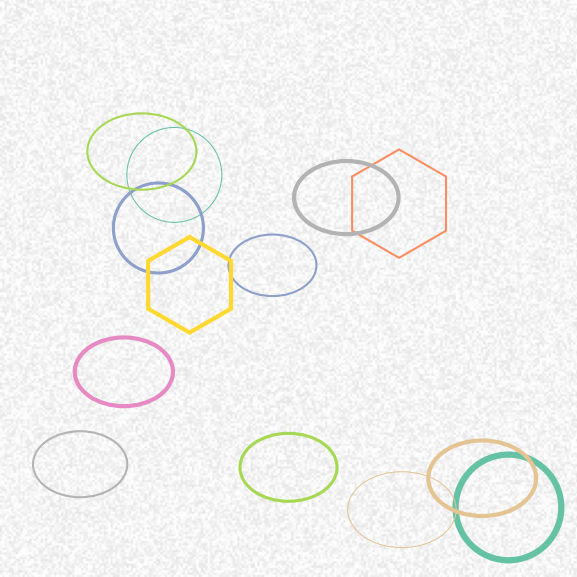[{"shape": "circle", "thickness": 3, "radius": 0.46, "center": [0.88, 0.12]}, {"shape": "circle", "thickness": 0.5, "radius": 0.41, "center": [0.302, 0.696]}, {"shape": "hexagon", "thickness": 1, "radius": 0.47, "center": [0.691, 0.647]}, {"shape": "circle", "thickness": 1.5, "radius": 0.39, "center": [0.274, 0.604]}, {"shape": "oval", "thickness": 1, "radius": 0.38, "center": [0.472, 0.54]}, {"shape": "oval", "thickness": 2, "radius": 0.42, "center": [0.214, 0.355]}, {"shape": "oval", "thickness": 1, "radius": 0.47, "center": [0.246, 0.737]}, {"shape": "oval", "thickness": 1.5, "radius": 0.42, "center": [0.5, 0.19]}, {"shape": "hexagon", "thickness": 2, "radius": 0.41, "center": [0.328, 0.506]}, {"shape": "oval", "thickness": 2, "radius": 0.47, "center": [0.835, 0.171]}, {"shape": "oval", "thickness": 0.5, "radius": 0.47, "center": [0.696, 0.117]}, {"shape": "oval", "thickness": 1, "radius": 0.41, "center": [0.139, 0.195]}, {"shape": "oval", "thickness": 2, "radius": 0.45, "center": [0.6, 0.657]}]